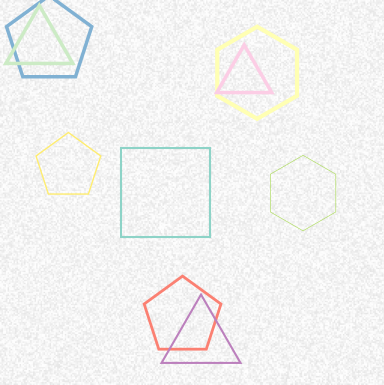[{"shape": "square", "thickness": 1.5, "radius": 0.58, "center": [0.43, 0.499]}, {"shape": "hexagon", "thickness": 3, "radius": 0.6, "center": [0.668, 0.811]}, {"shape": "pentagon", "thickness": 2, "radius": 0.52, "center": [0.474, 0.178]}, {"shape": "pentagon", "thickness": 2.5, "radius": 0.58, "center": [0.128, 0.895]}, {"shape": "hexagon", "thickness": 0.5, "radius": 0.49, "center": [0.787, 0.499]}, {"shape": "triangle", "thickness": 2.5, "radius": 0.41, "center": [0.634, 0.801]}, {"shape": "triangle", "thickness": 1.5, "radius": 0.59, "center": [0.522, 0.117]}, {"shape": "triangle", "thickness": 2.5, "radius": 0.5, "center": [0.102, 0.885]}, {"shape": "pentagon", "thickness": 1, "radius": 0.44, "center": [0.178, 0.567]}]